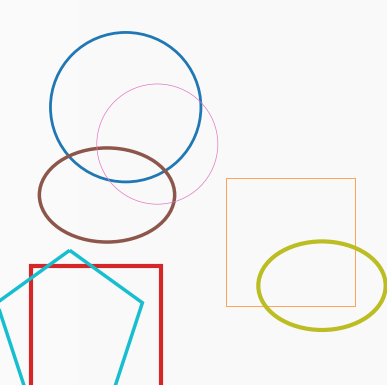[{"shape": "circle", "thickness": 2, "radius": 0.97, "center": [0.324, 0.722]}, {"shape": "square", "thickness": 0.5, "radius": 0.83, "center": [0.75, 0.371]}, {"shape": "square", "thickness": 3, "radius": 0.84, "center": [0.248, 0.14]}, {"shape": "oval", "thickness": 2.5, "radius": 0.87, "center": [0.276, 0.494]}, {"shape": "circle", "thickness": 0.5, "radius": 0.78, "center": [0.406, 0.626]}, {"shape": "oval", "thickness": 3, "radius": 0.82, "center": [0.831, 0.258]}, {"shape": "pentagon", "thickness": 2.5, "radius": 0.99, "center": [0.18, 0.153]}]